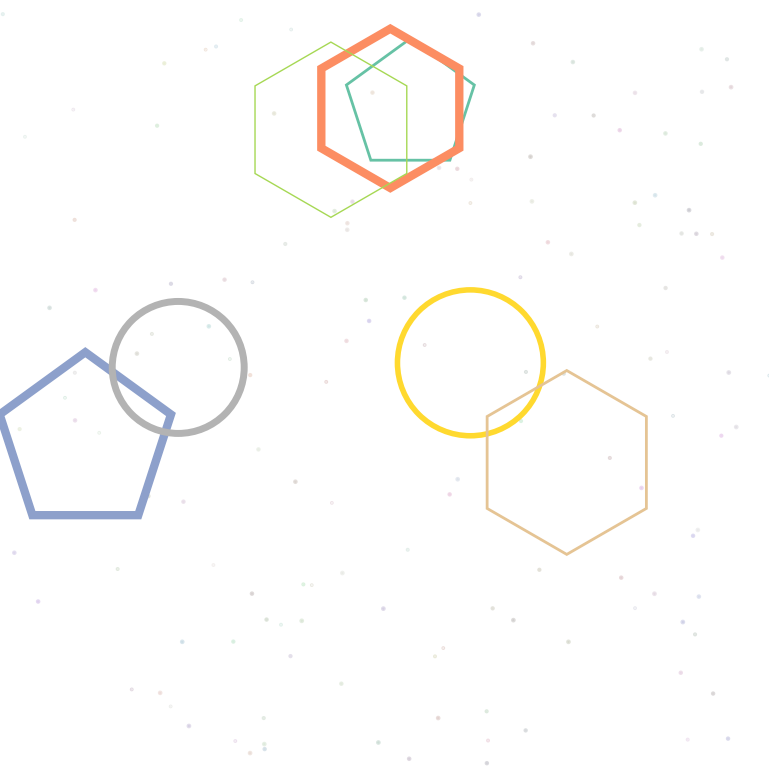[{"shape": "pentagon", "thickness": 1, "radius": 0.44, "center": [0.533, 0.863]}, {"shape": "hexagon", "thickness": 3, "radius": 0.52, "center": [0.507, 0.859]}, {"shape": "pentagon", "thickness": 3, "radius": 0.58, "center": [0.111, 0.426]}, {"shape": "hexagon", "thickness": 0.5, "radius": 0.57, "center": [0.43, 0.832]}, {"shape": "circle", "thickness": 2, "radius": 0.47, "center": [0.611, 0.529]}, {"shape": "hexagon", "thickness": 1, "radius": 0.6, "center": [0.736, 0.399]}, {"shape": "circle", "thickness": 2.5, "radius": 0.43, "center": [0.231, 0.523]}]